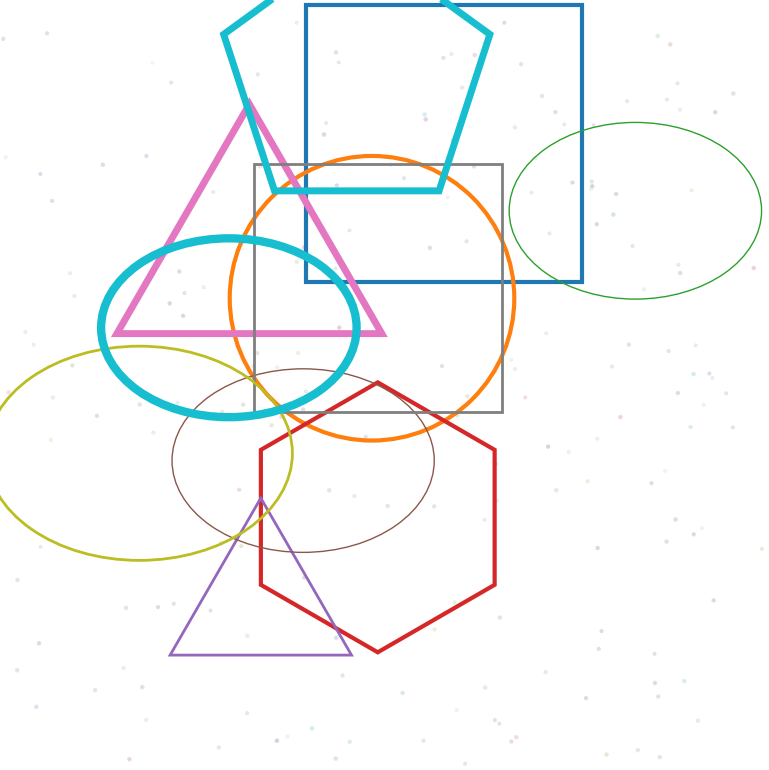[{"shape": "square", "thickness": 1.5, "radius": 0.9, "center": [0.576, 0.814]}, {"shape": "circle", "thickness": 1.5, "radius": 0.92, "center": [0.483, 0.613]}, {"shape": "oval", "thickness": 0.5, "radius": 0.82, "center": [0.825, 0.726]}, {"shape": "hexagon", "thickness": 1.5, "radius": 0.88, "center": [0.491, 0.328]}, {"shape": "triangle", "thickness": 1, "radius": 0.68, "center": [0.339, 0.217]}, {"shape": "oval", "thickness": 0.5, "radius": 0.85, "center": [0.394, 0.402]}, {"shape": "triangle", "thickness": 2.5, "radius": 0.99, "center": [0.324, 0.666]}, {"shape": "square", "thickness": 1, "radius": 0.8, "center": [0.491, 0.626]}, {"shape": "oval", "thickness": 1, "radius": 0.99, "center": [0.181, 0.411]}, {"shape": "oval", "thickness": 3, "radius": 0.83, "center": [0.297, 0.574]}, {"shape": "pentagon", "thickness": 2.5, "radius": 0.91, "center": [0.463, 0.899]}]